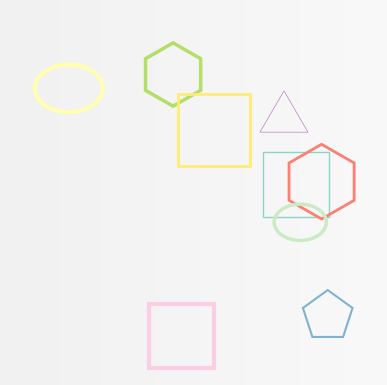[{"shape": "square", "thickness": 1, "radius": 0.43, "center": [0.764, 0.521]}, {"shape": "oval", "thickness": 3, "radius": 0.44, "center": [0.178, 0.77]}, {"shape": "hexagon", "thickness": 2, "radius": 0.49, "center": [0.83, 0.528]}, {"shape": "pentagon", "thickness": 1.5, "radius": 0.34, "center": [0.846, 0.179]}, {"shape": "hexagon", "thickness": 2.5, "radius": 0.41, "center": [0.447, 0.806]}, {"shape": "square", "thickness": 3, "radius": 0.42, "center": [0.468, 0.127]}, {"shape": "triangle", "thickness": 0.5, "radius": 0.36, "center": [0.733, 0.692]}, {"shape": "oval", "thickness": 2.5, "radius": 0.34, "center": [0.775, 0.423]}, {"shape": "square", "thickness": 2, "radius": 0.47, "center": [0.553, 0.661]}]